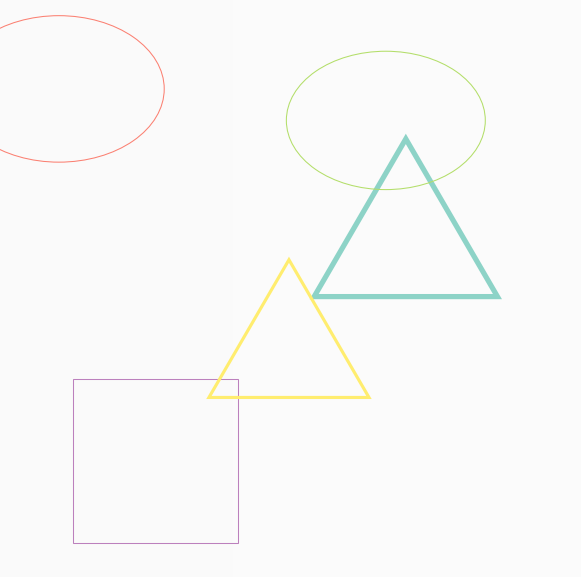[{"shape": "triangle", "thickness": 2.5, "radius": 0.91, "center": [0.698, 0.577]}, {"shape": "oval", "thickness": 0.5, "radius": 0.91, "center": [0.101, 0.845]}, {"shape": "oval", "thickness": 0.5, "radius": 0.86, "center": [0.664, 0.791]}, {"shape": "square", "thickness": 0.5, "radius": 0.71, "center": [0.267, 0.201]}, {"shape": "triangle", "thickness": 1.5, "radius": 0.79, "center": [0.497, 0.39]}]